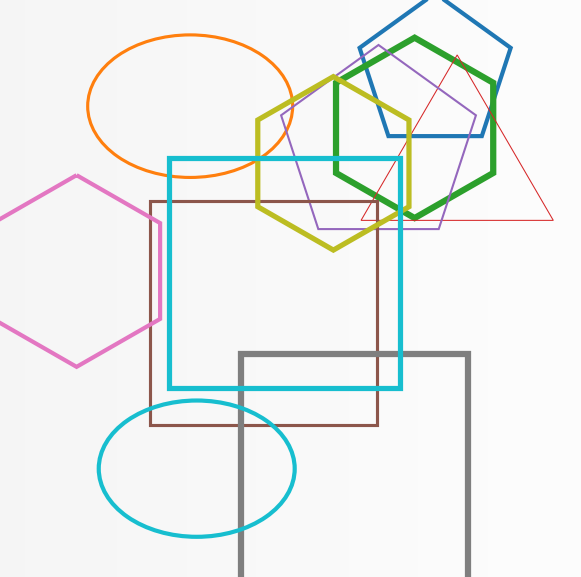[{"shape": "pentagon", "thickness": 2, "radius": 0.68, "center": [0.749, 0.874]}, {"shape": "oval", "thickness": 1.5, "radius": 0.88, "center": [0.327, 0.815]}, {"shape": "hexagon", "thickness": 3, "radius": 0.78, "center": [0.713, 0.778]}, {"shape": "triangle", "thickness": 0.5, "radius": 0.95, "center": [0.787, 0.713]}, {"shape": "pentagon", "thickness": 1, "radius": 0.88, "center": [0.651, 0.745]}, {"shape": "square", "thickness": 1.5, "radius": 0.97, "center": [0.453, 0.457]}, {"shape": "hexagon", "thickness": 2, "radius": 0.83, "center": [0.132, 0.53]}, {"shape": "square", "thickness": 3, "radius": 0.98, "center": [0.609, 0.19]}, {"shape": "hexagon", "thickness": 2.5, "radius": 0.75, "center": [0.574, 0.716]}, {"shape": "oval", "thickness": 2, "radius": 0.84, "center": [0.338, 0.188]}, {"shape": "square", "thickness": 2.5, "radius": 0.99, "center": [0.49, 0.527]}]